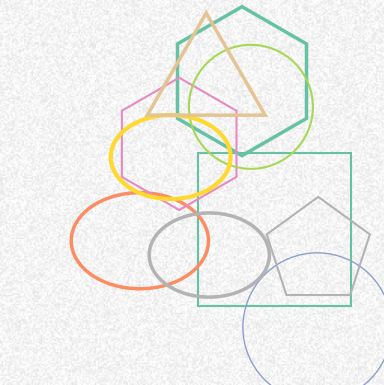[{"shape": "hexagon", "thickness": 2.5, "radius": 0.97, "center": [0.629, 0.789]}, {"shape": "square", "thickness": 1.5, "radius": 1.0, "center": [0.713, 0.405]}, {"shape": "oval", "thickness": 2.5, "radius": 0.89, "center": [0.363, 0.375]}, {"shape": "circle", "thickness": 1, "radius": 0.97, "center": [0.824, 0.15]}, {"shape": "hexagon", "thickness": 1.5, "radius": 0.86, "center": [0.465, 0.626]}, {"shape": "circle", "thickness": 1.5, "radius": 0.81, "center": [0.652, 0.722]}, {"shape": "oval", "thickness": 3, "radius": 0.78, "center": [0.443, 0.592]}, {"shape": "triangle", "thickness": 2.5, "radius": 0.88, "center": [0.536, 0.789]}, {"shape": "pentagon", "thickness": 1.5, "radius": 0.7, "center": [0.827, 0.348]}, {"shape": "oval", "thickness": 2.5, "radius": 0.78, "center": [0.544, 0.338]}]